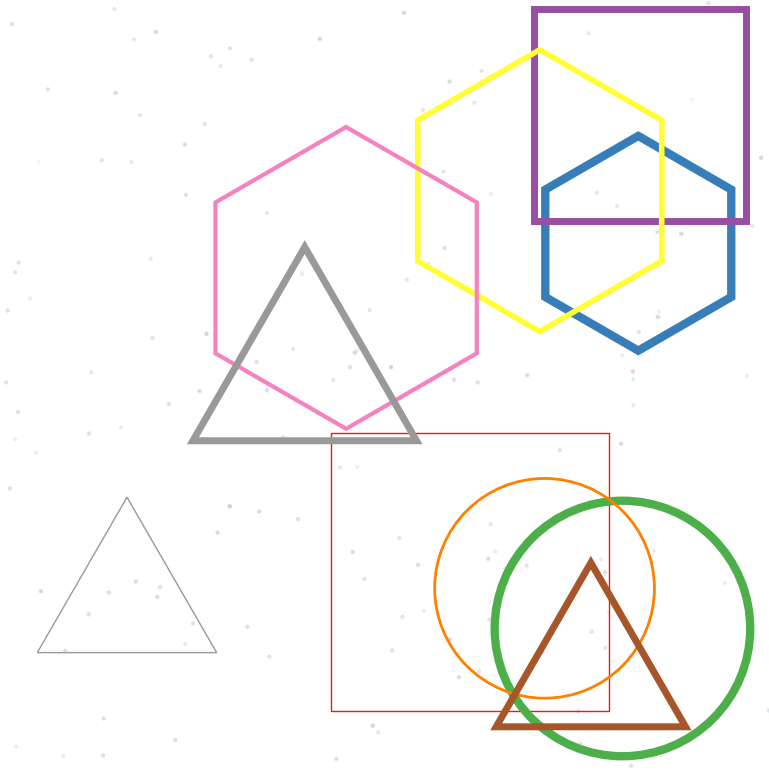[{"shape": "square", "thickness": 0.5, "radius": 0.9, "center": [0.61, 0.258]}, {"shape": "hexagon", "thickness": 3, "radius": 0.7, "center": [0.829, 0.684]}, {"shape": "circle", "thickness": 3, "radius": 0.83, "center": [0.808, 0.184]}, {"shape": "square", "thickness": 2.5, "radius": 0.69, "center": [0.831, 0.85]}, {"shape": "circle", "thickness": 1, "radius": 0.71, "center": [0.707, 0.236]}, {"shape": "hexagon", "thickness": 2, "radius": 0.91, "center": [0.701, 0.752]}, {"shape": "triangle", "thickness": 2.5, "radius": 0.71, "center": [0.767, 0.127]}, {"shape": "hexagon", "thickness": 1.5, "radius": 0.98, "center": [0.45, 0.639]}, {"shape": "triangle", "thickness": 0.5, "radius": 0.67, "center": [0.165, 0.22]}, {"shape": "triangle", "thickness": 2.5, "radius": 0.84, "center": [0.396, 0.511]}]